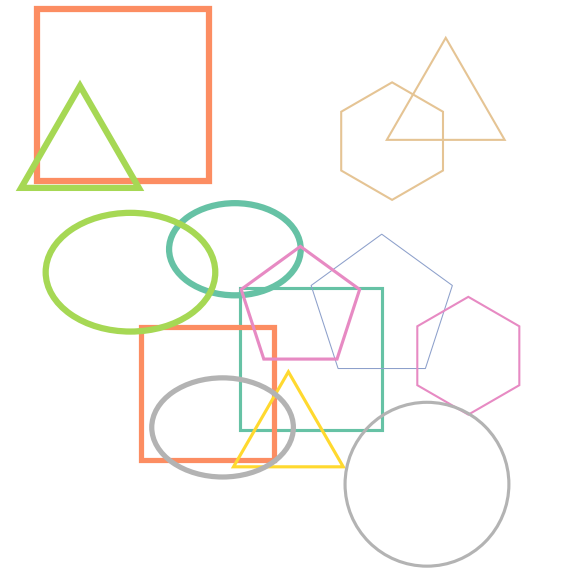[{"shape": "square", "thickness": 1.5, "radius": 0.62, "center": [0.538, 0.378]}, {"shape": "oval", "thickness": 3, "radius": 0.57, "center": [0.407, 0.568]}, {"shape": "square", "thickness": 2.5, "radius": 0.58, "center": [0.359, 0.318]}, {"shape": "square", "thickness": 3, "radius": 0.74, "center": [0.214, 0.834]}, {"shape": "pentagon", "thickness": 0.5, "radius": 0.64, "center": [0.661, 0.465]}, {"shape": "pentagon", "thickness": 1.5, "radius": 0.54, "center": [0.52, 0.465]}, {"shape": "hexagon", "thickness": 1, "radius": 0.51, "center": [0.811, 0.383]}, {"shape": "oval", "thickness": 3, "radius": 0.73, "center": [0.226, 0.528]}, {"shape": "triangle", "thickness": 3, "radius": 0.59, "center": [0.139, 0.733]}, {"shape": "triangle", "thickness": 1.5, "radius": 0.55, "center": [0.499, 0.246]}, {"shape": "triangle", "thickness": 1, "radius": 0.59, "center": [0.772, 0.816]}, {"shape": "hexagon", "thickness": 1, "radius": 0.51, "center": [0.679, 0.755]}, {"shape": "circle", "thickness": 1.5, "radius": 0.71, "center": [0.739, 0.161]}, {"shape": "oval", "thickness": 2.5, "radius": 0.61, "center": [0.385, 0.259]}]